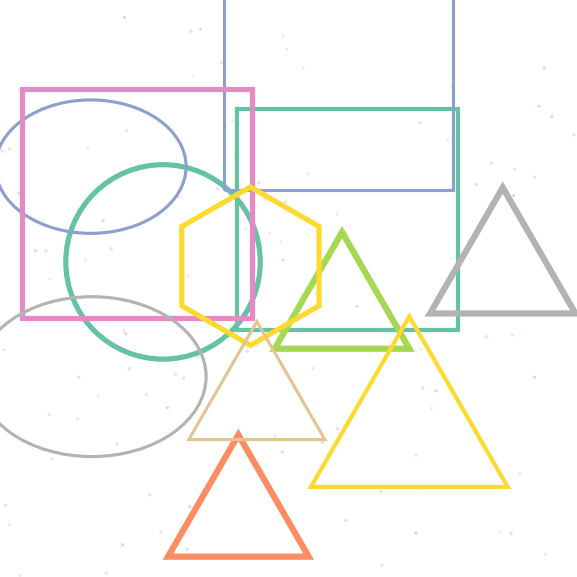[{"shape": "square", "thickness": 2, "radius": 0.96, "center": [0.601, 0.619]}, {"shape": "circle", "thickness": 2.5, "radius": 0.84, "center": [0.282, 0.546]}, {"shape": "triangle", "thickness": 3, "radius": 0.7, "center": [0.413, 0.106]}, {"shape": "square", "thickness": 1.5, "radius": 0.99, "center": [0.586, 0.867]}, {"shape": "oval", "thickness": 1.5, "radius": 0.83, "center": [0.157, 0.711]}, {"shape": "square", "thickness": 2.5, "radius": 0.99, "center": [0.237, 0.647]}, {"shape": "triangle", "thickness": 3, "radius": 0.67, "center": [0.592, 0.463]}, {"shape": "triangle", "thickness": 2, "radius": 0.98, "center": [0.709, 0.254]}, {"shape": "hexagon", "thickness": 2.5, "radius": 0.69, "center": [0.434, 0.538]}, {"shape": "triangle", "thickness": 1.5, "radius": 0.68, "center": [0.445, 0.306]}, {"shape": "oval", "thickness": 1.5, "radius": 0.99, "center": [0.159, 0.347]}, {"shape": "triangle", "thickness": 3, "radius": 0.73, "center": [0.871, 0.529]}]